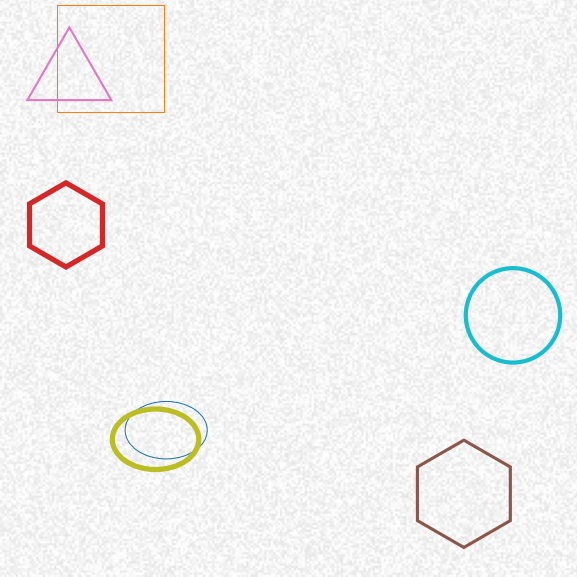[{"shape": "oval", "thickness": 0.5, "radius": 0.36, "center": [0.288, 0.254]}, {"shape": "square", "thickness": 0.5, "radius": 0.47, "center": [0.191, 0.898]}, {"shape": "hexagon", "thickness": 2.5, "radius": 0.36, "center": [0.114, 0.61]}, {"shape": "hexagon", "thickness": 1.5, "radius": 0.46, "center": [0.803, 0.144]}, {"shape": "triangle", "thickness": 1, "radius": 0.42, "center": [0.12, 0.868]}, {"shape": "oval", "thickness": 2.5, "radius": 0.37, "center": [0.269, 0.239]}, {"shape": "circle", "thickness": 2, "radius": 0.41, "center": [0.888, 0.453]}]